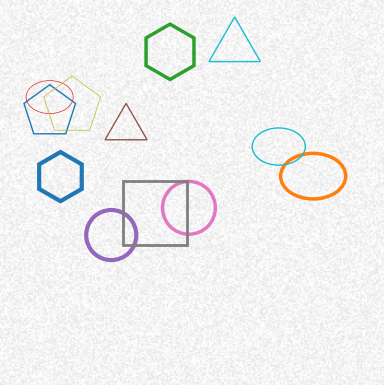[{"shape": "pentagon", "thickness": 1, "radius": 0.35, "center": [0.129, 0.709]}, {"shape": "hexagon", "thickness": 3, "radius": 0.32, "center": [0.157, 0.541]}, {"shape": "oval", "thickness": 2.5, "radius": 0.42, "center": [0.813, 0.542]}, {"shape": "hexagon", "thickness": 2.5, "radius": 0.36, "center": [0.442, 0.865]}, {"shape": "oval", "thickness": 0.5, "radius": 0.31, "center": [0.129, 0.748]}, {"shape": "circle", "thickness": 3, "radius": 0.33, "center": [0.289, 0.389]}, {"shape": "triangle", "thickness": 1, "radius": 0.32, "center": [0.327, 0.668]}, {"shape": "circle", "thickness": 2.5, "radius": 0.34, "center": [0.491, 0.46]}, {"shape": "square", "thickness": 2, "radius": 0.42, "center": [0.403, 0.446]}, {"shape": "pentagon", "thickness": 0.5, "radius": 0.39, "center": [0.187, 0.725]}, {"shape": "triangle", "thickness": 1, "radius": 0.39, "center": [0.609, 0.879]}, {"shape": "oval", "thickness": 1, "radius": 0.35, "center": [0.724, 0.619]}]